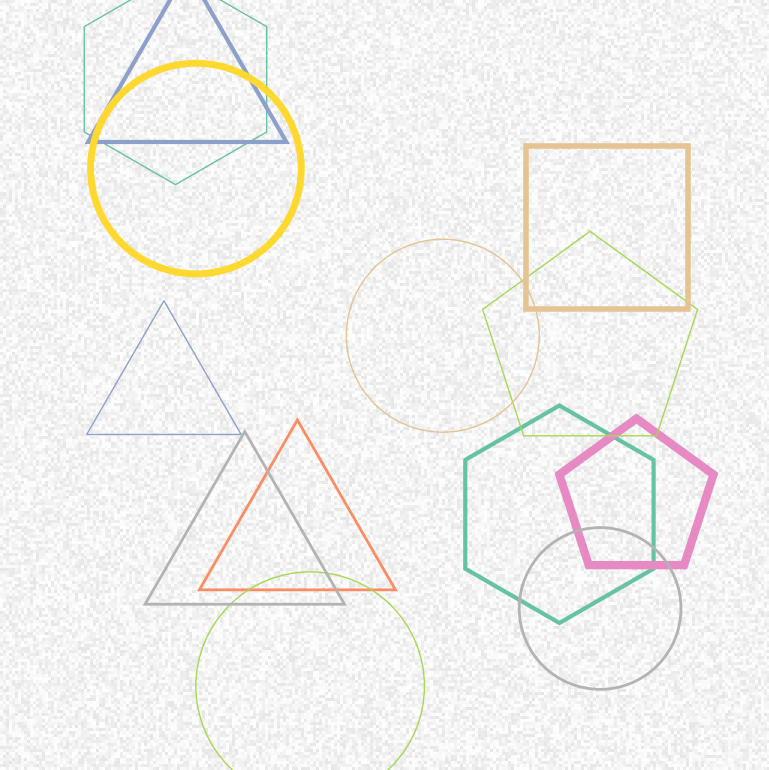[{"shape": "hexagon", "thickness": 0.5, "radius": 0.68, "center": [0.228, 0.897]}, {"shape": "hexagon", "thickness": 1.5, "radius": 0.71, "center": [0.727, 0.332]}, {"shape": "triangle", "thickness": 1, "radius": 0.74, "center": [0.386, 0.307]}, {"shape": "triangle", "thickness": 0.5, "radius": 0.58, "center": [0.213, 0.494]}, {"shape": "triangle", "thickness": 1.5, "radius": 0.74, "center": [0.243, 0.89]}, {"shape": "pentagon", "thickness": 3, "radius": 0.53, "center": [0.827, 0.351]}, {"shape": "pentagon", "thickness": 0.5, "radius": 0.73, "center": [0.766, 0.553]}, {"shape": "circle", "thickness": 0.5, "radius": 0.74, "center": [0.403, 0.109]}, {"shape": "circle", "thickness": 2.5, "radius": 0.68, "center": [0.254, 0.781]}, {"shape": "square", "thickness": 2, "radius": 0.53, "center": [0.788, 0.705]}, {"shape": "circle", "thickness": 0.5, "radius": 0.63, "center": [0.575, 0.564]}, {"shape": "triangle", "thickness": 1, "radius": 0.75, "center": [0.318, 0.29]}, {"shape": "circle", "thickness": 1, "radius": 0.53, "center": [0.779, 0.21]}]